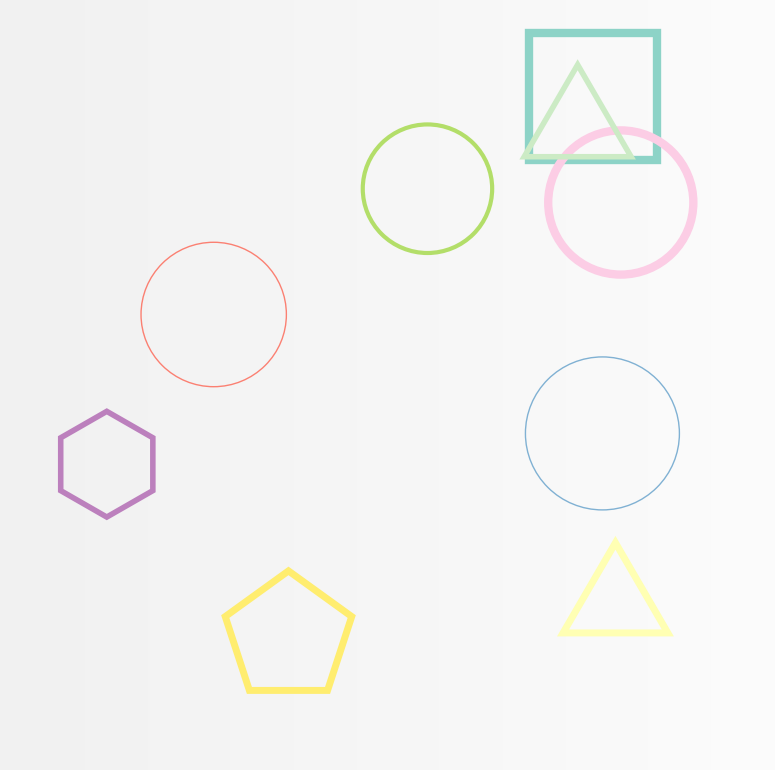[{"shape": "square", "thickness": 3, "radius": 0.41, "center": [0.765, 0.874]}, {"shape": "triangle", "thickness": 2.5, "radius": 0.39, "center": [0.794, 0.217]}, {"shape": "circle", "thickness": 0.5, "radius": 0.47, "center": [0.276, 0.592]}, {"shape": "circle", "thickness": 0.5, "radius": 0.5, "center": [0.777, 0.437]}, {"shape": "circle", "thickness": 1.5, "radius": 0.42, "center": [0.552, 0.755]}, {"shape": "circle", "thickness": 3, "radius": 0.47, "center": [0.801, 0.737]}, {"shape": "hexagon", "thickness": 2, "radius": 0.34, "center": [0.138, 0.397]}, {"shape": "triangle", "thickness": 2, "radius": 0.4, "center": [0.745, 0.836]}, {"shape": "pentagon", "thickness": 2.5, "radius": 0.43, "center": [0.372, 0.173]}]